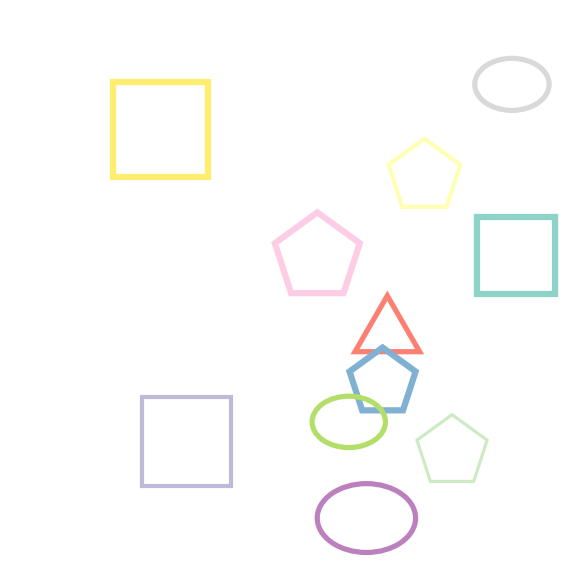[{"shape": "square", "thickness": 3, "radius": 0.34, "center": [0.893, 0.557]}, {"shape": "pentagon", "thickness": 2, "radius": 0.33, "center": [0.735, 0.694]}, {"shape": "square", "thickness": 2, "radius": 0.39, "center": [0.322, 0.235]}, {"shape": "triangle", "thickness": 2.5, "radius": 0.32, "center": [0.671, 0.422]}, {"shape": "pentagon", "thickness": 3, "radius": 0.3, "center": [0.662, 0.337]}, {"shape": "oval", "thickness": 2.5, "radius": 0.32, "center": [0.604, 0.269]}, {"shape": "pentagon", "thickness": 3, "radius": 0.39, "center": [0.549, 0.554]}, {"shape": "oval", "thickness": 2.5, "radius": 0.32, "center": [0.886, 0.853]}, {"shape": "oval", "thickness": 2.5, "radius": 0.43, "center": [0.634, 0.102]}, {"shape": "pentagon", "thickness": 1.5, "radius": 0.32, "center": [0.783, 0.217]}, {"shape": "square", "thickness": 3, "radius": 0.41, "center": [0.278, 0.775]}]